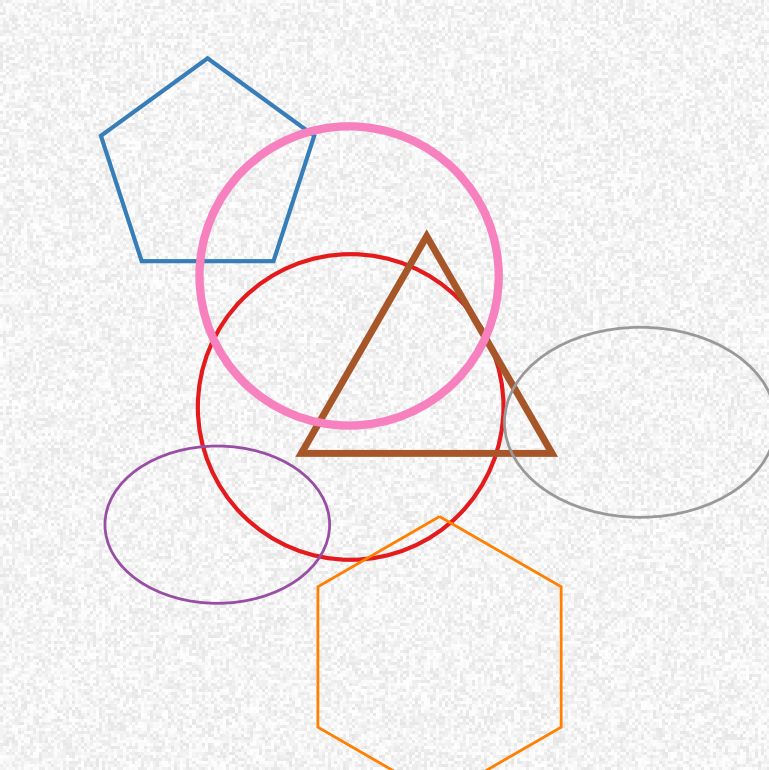[{"shape": "circle", "thickness": 1.5, "radius": 0.99, "center": [0.455, 0.471]}, {"shape": "pentagon", "thickness": 1.5, "radius": 0.73, "center": [0.27, 0.779]}, {"shape": "oval", "thickness": 1, "radius": 0.73, "center": [0.282, 0.319]}, {"shape": "hexagon", "thickness": 1, "radius": 0.91, "center": [0.571, 0.147]}, {"shape": "triangle", "thickness": 2.5, "radius": 0.94, "center": [0.554, 0.505]}, {"shape": "circle", "thickness": 3, "radius": 0.97, "center": [0.453, 0.642]}, {"shape": "oval", "thickness": 1, "radius": 0.88, "center": [0.831, 0.452]}]